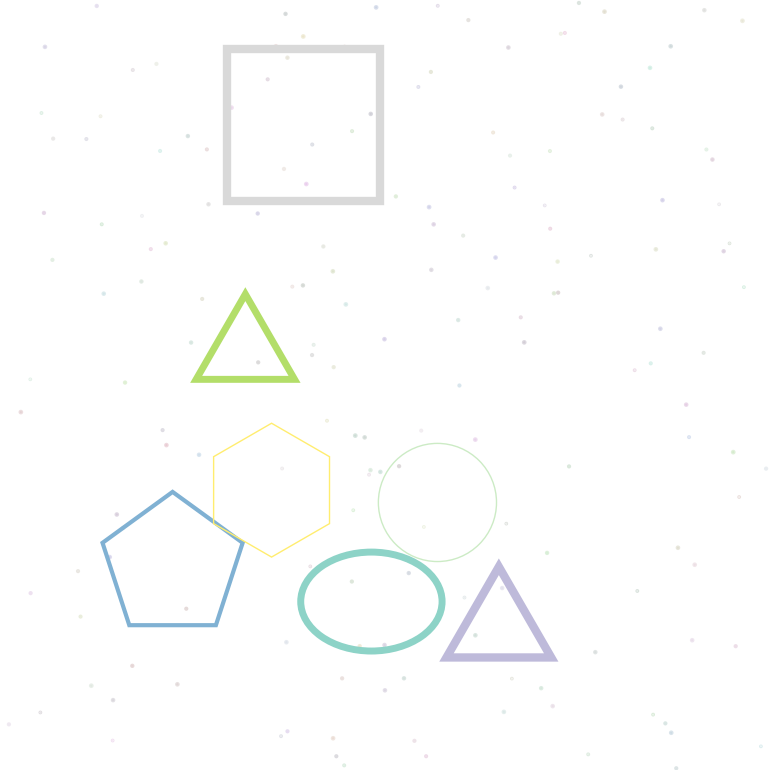[{"shape": "oval", "thickness": 2.5, "radius": 0.46, "center": [0.482, 0.219]}, {"shape": "triangle", "thickness": 3, "radius": 0.39, "center": [0.648, 0.185]}, {"shape": "pentagon", "thickness": 1.5, "radius": 0.48, "center": [0.224, 0.265]}, {"shape": "triangle", "thickness": 2.5, "radius": 0.37, "center": [0.319, 0.544]}, {"shape": "square", "thickness": 3, "radius": 0.49, "center": [0.394, 0.838]}, {"shape": "circle", "thickness": 0.5, "radius": 0.38, "center": [0.568, 0.347]}, {"shape": "hexagon", "thickness": 0.5, "radius": 0.43, "center": [0.353, 0.363]}]